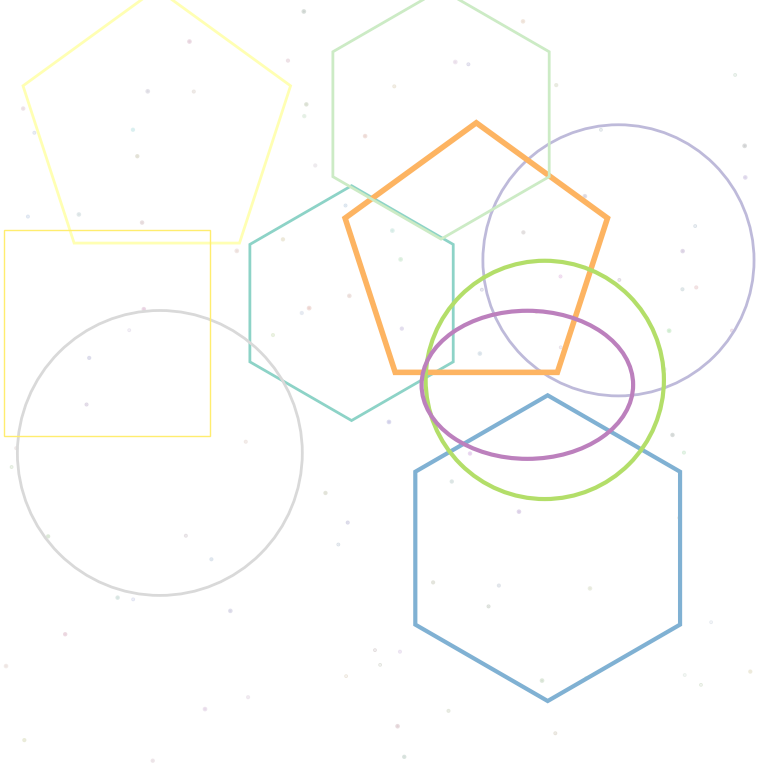[{"shape": "hexagon", "thickness": 1, "radius": 0.76, "center": [0.457, 0.606]}, {"shape": "pentagon", "thickness": 1, "radius": 0.91, "center": [0.204, 0.832]}, {"shape": "circle", "thickness": 1, "radius": 0.88, "center": [0.803, 0.662]}, {"shape": "hexagon", "thickness": 1.5, "radius": 0.99, "center": [0.711, 0.288]}, {"shape": "pentagon", "thickness": 2, "radius": 0.9, "center": [0.619, 0.661]}, {"shape": "circle", "thickness": 1.5, "radius": 0.77, "center": [0.707, 0.507]}, {"shape": "circle", "thickness": 1, "radius": 0.93, "center": [0.208, 0.412]}, {"shape": "oval", "thickness": 1.5, "radius": 0.69, "center": [0.685, 0.5]}, {"shape": "hexagon", "thickness": 1, "radius": 0.81, "center": [0.573, 0.852]}, {"shape": "square", "thickness": 0.5, "radius": 0.67, "center": [0.139, 0.568]}]